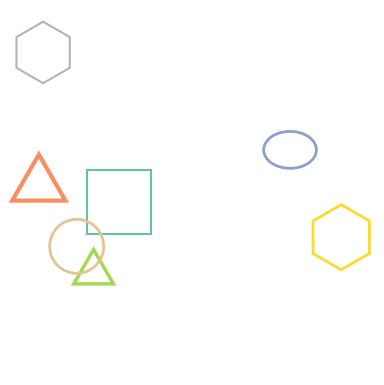[{"shape": "square", "thickness": 1.5, "radius": 0.42, "center": [0.309, 0.475]}, {"shape": "triangle", "thickness": 3, "radius": 0.4, "center": [0.101, 0.519]}, {"shape": "oval", "thickness": 2, "radius": 0.34, "center": [0.753, 0.611]}, {"shape": "triangle", "thickness": 2.5, "radius": 0.3, "center": [0.243, 0.292]}, {"shape": "hexagon", "thickness": 2, "radius": 0.42, "center": [0.886, 0.384]}, {"shape": "circle", "thickness": 2, "radius": 0.35, "center": [0.199, 0.36]}, {"shape": "hexagon", "thickness": 1.5, "radius": 0.4, "center": [0.112, 0.864]}]